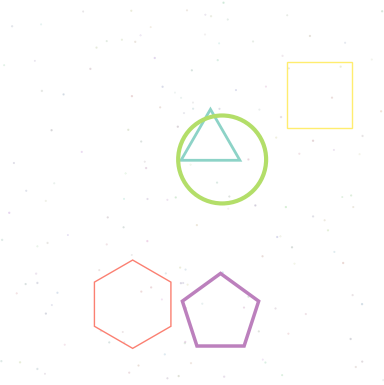[{"shape": "triangle", "thickness": 2, "radius": 0.44, "center": [0.547, 0.628]}, {"shape": "hexagon", "thickness": 1, "radius": 0.57, "center": [0.345, 0.21]}, {"shape": "circle", "thickness": 3, "radius": 0.57, "center": [0.577, 0.586]}, {"shape": "pentagon", "thickness": 2.5, "radius": 0.52, "center": [0.573, 0.186]}, {"shape": "square", "thickness": 1, "radius": 0.43, "center": [0.829, 0.754]}]